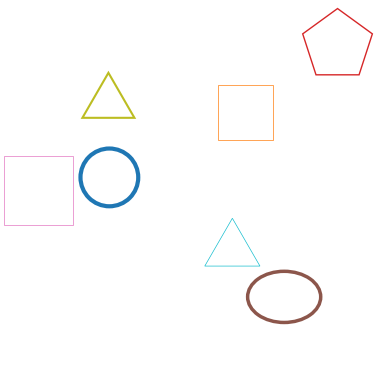[{"shape": "circle", "thickness": 3, "radius": 0.38, "center": [0.284, 0.539]}, {"shape": "square", "thickness": 0.5, "radius": 0.36, "center": [0.638, 0.709]}, {"shape": "pentagon", "thickness": 1, "radius": 0.48, "center": [0.877, 0.883]}, {"shape": "oval", "thickness": 2.5, "radius": 0.47, "center": [0.738, 0.229]}, {"shape": "square", "thickness": 0.5, "radius": 0.45, "center": [0.101, 0.505]}, {"shape": "triangle", "thickness": 1.5, "radius": 0.39, "center": [0.282, 0.733]}, {"shape": "triangle", "thickness": 0.5, "radius": 0.41, "center": [0.604, 0.35]}]